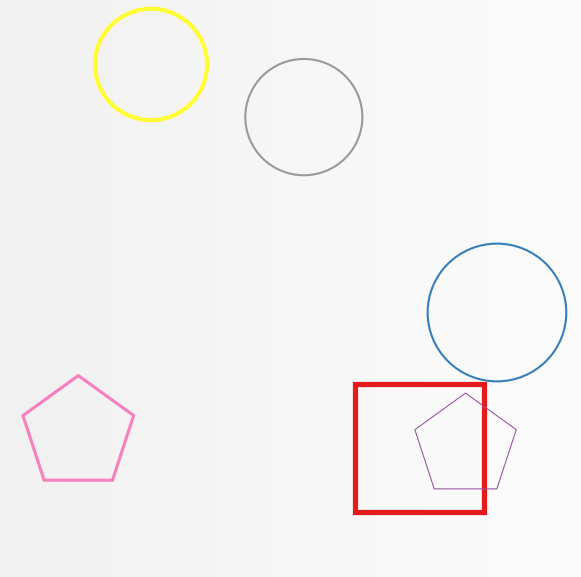[{"shape": "square", "thickness": 2.5, "radius": 0.56, "center": [0.722, 0.224]}, {"shape": "circle", "thickness": 1, "radius": 0.6, "center": [0.855, 0.458]}, {"shape": "pentagon", "thickness": 0.5, "radius": 0.46, "center": [0.801, 0.227]}, {"shape": "circle", "thickness": 2, "radius": 0.48, "center": [0.26, 0.888]}, {"shape": "pentagon", "thickness": 1.5, "radius": 0.5, "center": [0.135, 0.249]}, {"shape": "circle", "thickness": 1, "radius": 0.5, "center": [0.523, 0.796]}]